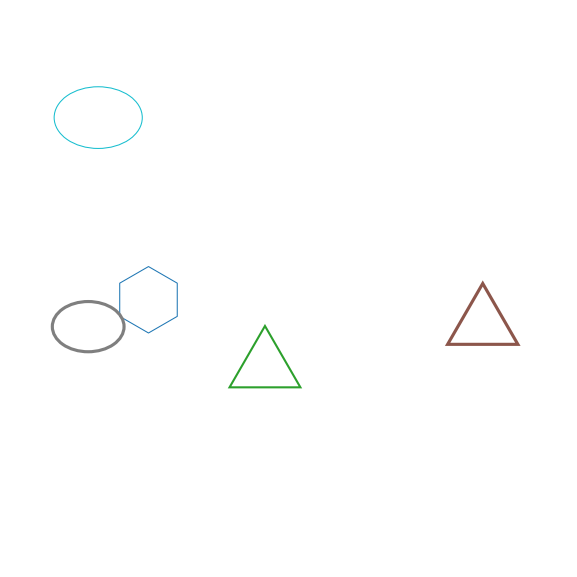[{"shape": "hexagon", "thickness": 0.5, "radius": 0.29, "center": [0.257, 0.48]}, {"shape": "triangle", "thickness": 1, "radius": 0.35, "center": [0.459, 0.364]}, {"shape": "triangle", "thickness": 1.5, "radius": 0.35, "center": [0.836, 0.438]}, {"shape": "oval", "thickness": 1.5, "radius": 0.31, "center": [0.153, 0.434]}, {"shape": "oval", "thickness": 0.5, "radius": 0.38, "center": [0.17, 0.795]}]